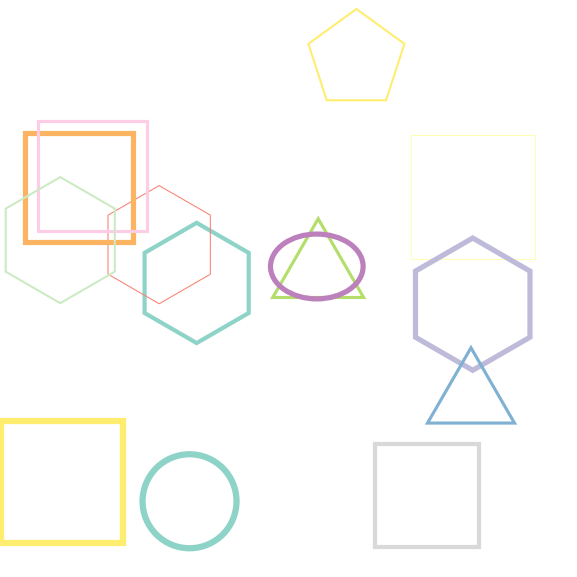[{"shape": "circle", "thickness": 3, "radius": 0.41, "center": [0.328, 0.131]}, {"shape": "hexagon", "thickness": 2, "radius": 0.52, "center": [0.341, 0.509]}, {"shape": "square", "thickness": 0.5, "radius": 0.54, "center": [0.819, 0.658]}, {"shape": "hexagon", "thickness": 2.5, "radius": 0.57, "center": [0.819, 0.472]}, {"shape": "hexagon", "thickness": 0.5, "radius": 0.51, "center": [0.276, 0.575]}, {"shape": "triangle", "thickness": 1.5, "radius": 0.43, "center": [0.816, 0.31]}, {"shape": "square", "thickness": 2.5, "radius": 0.47, "center": [0.137, 0.674]}, {"shape": "triangle", "thickness": 1.5, "radius": 0.45, "center": [0.551, 0.529]}, {"shape": "square", "thickness": 1.5, "radius": 0.48, "center": [0.16, 0.694]}, {"shape": "square", "thickness": 2, "radius": 0.45, "center": [0.739, 0.141]}, {"shape": "oval", "thickness": 2.5, "radius": 0.4, "center": [0.549, 0.538]}, {"shape": "hexagon", "thickness": 1, "radius": 0.55, "center": [0.104, 0.583]}, {"shape": "pentagon", "thickness": 1, "radius": 0.44, "center": [0.617, 0.896]}, {"shape": "square", "thickness": 3, "radius": 0.53, "center": [0.107, 0.165]}]